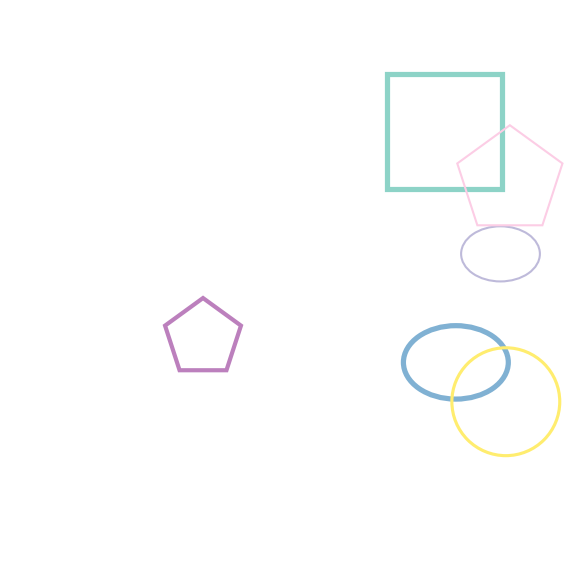[{"shape": "square", "thickness": 2.5, "radius": 0.49, "center": [0.77, 0.771]}, {"shape": "oval", "thickness": 1, "radius": 0.34, "center": [0.867, 0.56]}, {"shape": "oval", "thickness": 2.5, "radius": 0.45, "center": [0.789, 0.372]}, {"shape": "pentagon", "thickness": 1, "radius": 0.48, "center": [0.883, 0.687]}, {"shape": "pentagon", "thickness": 2, "radius": 0.35, "center": [0.352, 0.414]}, {"shape": "circle", "thickness": 1.5, "radius": 0.47, "center": [0.876, 0.304]}]